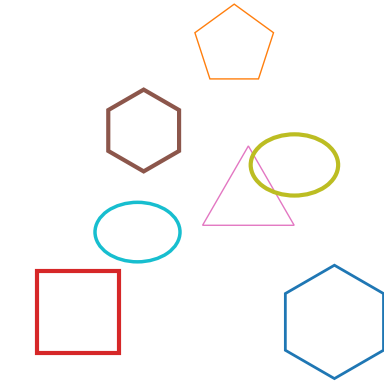[{"shape": "hexagon", "thickness": 2, "radius": 0.74, "center": [0.869, 0.164]}, {"shape": "pentagon", "thickness": 1, "radius": 0.54, "center": [0.608, 0.882]}, {"shape": "square", "thickness": 3, "radius": 0.53, "center": [0.201, 0.189]}, {"shape": "hexagon", "thickness": 3, "radius": 0.53, "center": [0.373, 0.661]}, {"shape": "triangle", "thickness": 1, "radius": 0.69, "center": [0.645, 0.484]}, {"shape": "oval", "thickness": 3, "radius": 0.57, "center": [0.765, 0.572]}, {"shape": "oval", "thickness": 2.5, "radius": 0.55, "center": [0.357, 0.397]}]